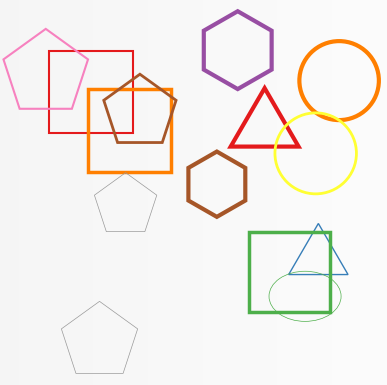[{"shape": "triangle", "thickness": 3, "radius": 0.51, "center": [0.683, 0.67]}, {"shape": "square", "thickness": 1.5, "radius": 0.54, "center": [0.235, 0.761]}, {"shape": "triangle", "thickness": 1, "radius": 0.44, "center": [0.822, 0.331]}, {"shape": "square", "thickness": 2.5, "radius": 0.52, "center": [0.748, 0.293]}, {"shape": "oval", "thickness": 0.5, "radius": 0.46, "center": [0.787, 0.23]}, {"shape": "hexagon", "thickness": 3, "radius": 0.51, "center": [0.613, 0.87]}, {"shape": "circle", "thickness": 3, "radius": 0.51, "center": [0.875, 0.791]}, {"shape": "square", "thickness": 2.5, "radius": 0.54, "center": [0.334, 0.661]}, {"shape": "circle", "thickness": 2, "radius": 0.53, "center": [0.815, 0.602]}, {"shape": "hexagon", "thickness": 3, "radius": 0.42, "center": [0.56, 0.522]}, {"shape": "pentagon", "thickness": 2, "radius": 0.49, "center": [0.361, 0.709]}, {"shape": "pentagon", "thickness": 1.5, "radius": 0.57, "center": [0.118, 0.81]}, {"shape": "pentagon", "thickness": 0.5, "radius": 0.42, "center": [0.324, 0.467]}, {"shape": "pentagon", "thickness": 0.5, "radius": 0.52, "center": [0.257, 0.114]}]